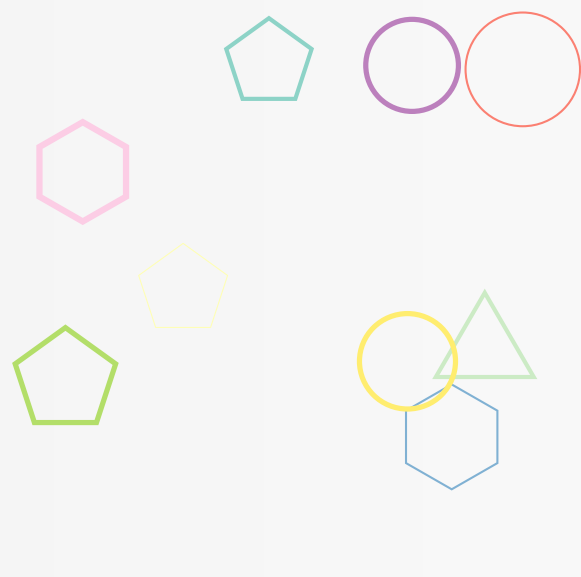[{"shape": "pentagon", "thickness": 2, "radius": 0.39, "center": [0.463, 0.89]}, {"shape": "pentagon", "thickness": 0.5, "radius": 0.4, "center": [0.315, 0.497]}, {"shape": "circle", "thickness": 1, "radius": 0.49, "center": [0.899, 0.879]}, {"shape": "hexagon", "thickness": 1, "radius": 0.45, "center": [0.777, 0.243]}, {"shape": "pentagon", "thickness": 2.5, "radius": 0.45, "center": [0.113, 0.341]}, {"shape": "hexagon", "thickness": 3, "radius": 0.43, "center": [0.142, 0.702]}, {"shape": "circle", "thickness": 2.5, "radius": 0.4, "center": [0.709, 0.886]}, {"shape": "triangle", "thickness": 2, "radius": 0.49, "center": [0.834, 0.395]}, {"shape": "circle", "thickness": 2.5, "radius": 0.41, "center": [0.701, 0.374]}]